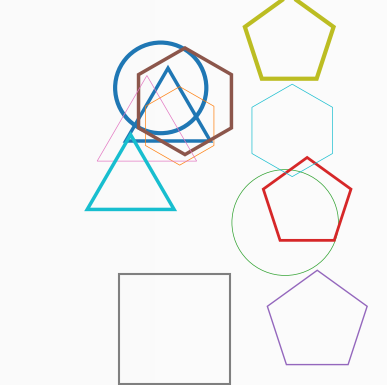[{"shape": "triangle", "thickness": 2.5, "radius": 0.63, "center": [0.434, 0.697]}, {"shape": "circle", "thickness": 3, "radius": 0.59, "center": [0.415, 0.772]}, {"shape": "hexagon", "thickness": 0.5, "radius": 0.51, "center": [0.464, 0.673]}, {"shape": "circle", "thickness": 0.5, "radius": 0.69, "center": [0.736, 0.422]}, {"shape": "pentagon", "thickness": 2, "radius": 0.59, "center": [0.793, 0.472]}, {"shape": "pentagon", "thickness": 1, "radius": 0.68, "center": [0.819, 0.163]}, {"shape": "hexagon", "thickness": 2.5, "radius": 0.69, "center": [0.477, 0.737]}, {"shape": "triangle", "thickness": 0.5, "radius": 0.74, "center": [0.379, 0.656]}, {"shape": "square", "thickness": 1.5, "radius": 0.71, "center": [0.45, 0.146]}, {"shape": "pentagon", "thickness": 3, "radius": 0.6, "center": [0.746, 0.893]}, {"shape": "triangle", "thickness": 2.5, "radius": 0.65, "center": [0.337, 0.521]}, {"shape": "hexagon", "thickness": 0.5, "radius": 0.6, "center": [0.754, 0.661]}]